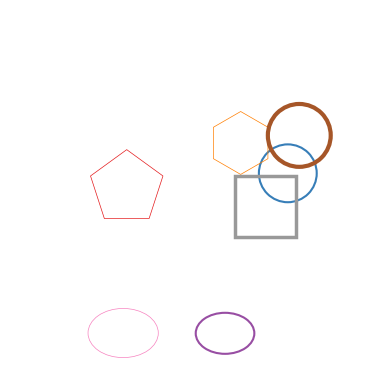[{"shape": "pentagon", "thickness": 0.5, "radius": 0.49, "center": [0.329, 0.512]}, {"shape": "circle", "thickness": 1.5, "radius": 0.38, "center": [0.748, 0.55]}, {"shape": "oval", "thickness": 1.5, "radius": 0.38, "center": [0.584, 0.134]}, {"shape": "hexagon", "thickness": 0.5, "radius": 0.41, "center": [0.625, 0.629]}, {"shape": "circle", "thickness": 3, "radius": 0.41, "center": [0.777, 0.648]}, {"shape": "oval", "thickness": 0.5, "radius": 0.46, "center": [0.32, 0.135]}, {"shape": "square", "thickness": 2.5, "radius": 0.4, "center": [0.69, 0.463]}]